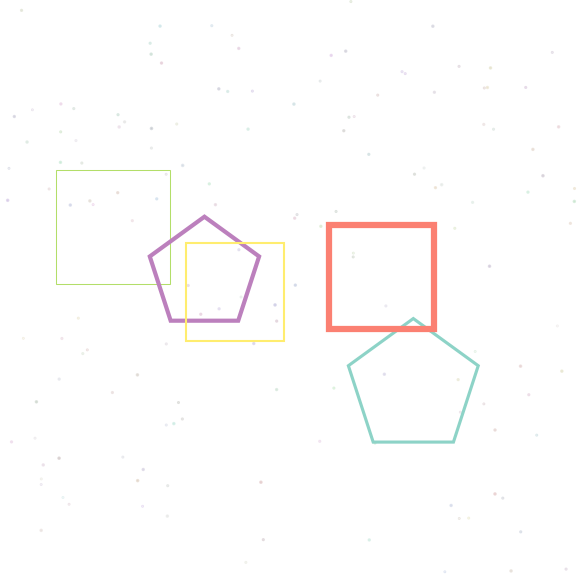[{"shape": "pentagon", "thickness": 1.5, "radius": 0.59, "center": [0.716, 0.329]}, {"shape": "square", "thickness": 3, "radius": 0.45, "center": [0.661, 0.52]}, {"shape": "square", "thickness": 0.5, "radius": 0.49, "center": [0.196, 0.606]}, {"shape": "pentagon", "thickness": 2, "radius": 0.5, "center": [0.354, 0.524]}, {"shape": "square", "thickness": 1, "radius": 0.42, "center": [0.407, 0.493]}]